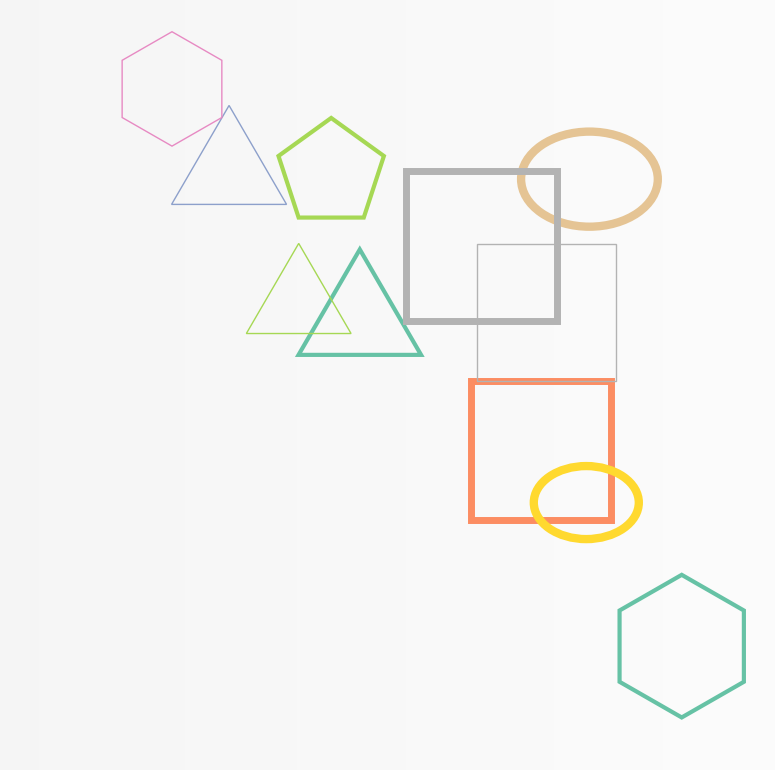[{"shape": "triangle", "thickness": 1.5, "radius": 0.46, "center": [0.464, 0.585]}, {"shape": "hexagon", "thickness": 1.5, "radius": 0.46, "center": [0.88, 0.161]}, {"shape": "square", "thickness": 2.5, "radius": 0.45, "center": [0.699, 0.415]}, {"shape": "triangle", "thickness": 0.5, "radius": 0.43, "center": [0.296, 0.777]}, {"shape": "hexagon", "thickness": 0.5, "radius": 0.37, "center": [0.222, 0.885]}, {"shape": "triangle", "thickness": 0.5, "radius": 0.39, "center": [0.385, 0.606]}, {"shape": "pentagon", "thickness": 1.5, "radius": 0.36, "center": [0.427, 0.775]}, {"shape": "oval", "thickness": 3, "radius": 0.34, "center": [0.757, 0.347]}, {"shape": "oval", "thickness": 3, "radius": 0.44, "center": [0.761, 0.767]}, {"shape": "square", "thickness": 0.5, "radius": 0.45, "center": [0.705, 0.594]}, {"shape": "square", "thickness": 2.5, "radius": 0.49, "center": [0.621, 0.681]}]